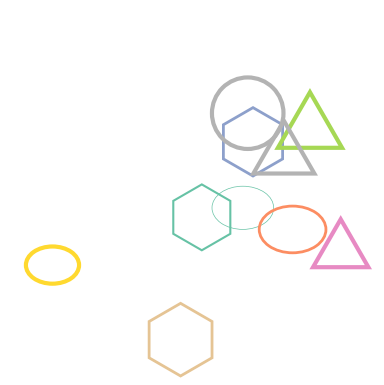[{"shape": "hexagon", "thickness": 1.5, "radius": 0.43, "center": [0.524, 0.435]}, {"shape": "oval", "thickness": 0.5, "radius": 0.4, "center": [0.631, 0.46]}, {"shape": "oval", "thickness": 2, "radius": 0.43, "center": [0.76, 0.404]}, {"shape": "hexagon", "thickness": 2, "radius": 0.44, "center": [0.657, 0.632]}, {"shape": "triangle", "thickness": 3, "radius": 0.42, "center": [0.885, 0.348]}, {"shape": "triangle", "thickness": 3, "radius": 0.48, "center": [0.805, 0.664]}, {"shape": "oval", "thickness": 3, "radius": 0.35, "center": [0.136, 0.311]}, {"shape": "hexagon", "thickness": 2, "radius": 0.47, "center": [0.469, 0.118]}, {"shape": "circle", "thickness": 3, "radius": 0.46, "center": [0.643, 0.706]}, {"shape": "triangle", "thickness": 3, "radius": 0.46, "center": [0.737, 0.595]}]